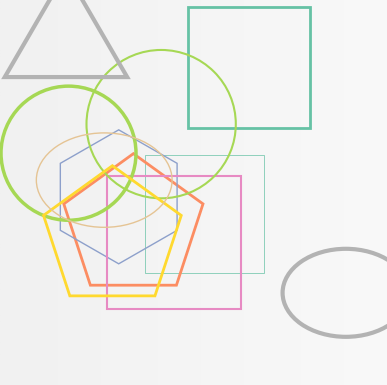[{"shape": "square", "thickness": 2, "radius": 0.79, "center": [0.643, 0.824]}, {"shape": "square", "thickness": 0.5, "radius": 0.77, "center": [0.527, 0.445]}, {"shape": "pentagon", "thickness": 2, "radius": 0.94, "center": [0.344, 0.412]}, {"shape": "hexagon", "thickness": 1, "radius": 0.87, "center": [0.306, 0.489]}, {"shape": "square", "thickness": 1.5, "radius": 0.86, "center": [0.449, 0.37]}, {"shape": "circle", "thickness": 1.5, "radius": 0.96, "center": [0.416, 0.678]}, {"shape": "circle", "thickness": 2.5, "radius": 0.87, "center": [0.177, 0.602]}, {"shape": "pentagon", "thickness": 2, "radius": 0.93, "center": [0.29, 0.383]}, {"shape": "oval", "thickness": 1, "radius": 0.88, "center": [0.269, 0.532]}, {"shape": "triangle", "thickness": 3, "radius": 0.91, "center": [0.17, 0.891]}, {"shape": "oval", "thickness": 3, "radius": 0.82, "center": [0.893, 0.239]}]